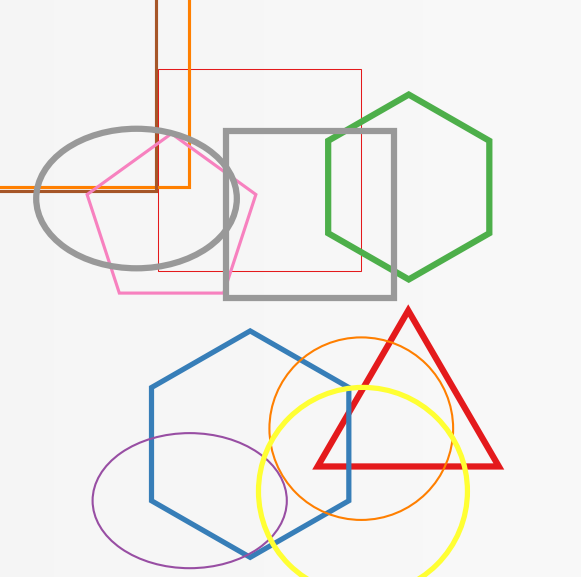[{"shape": "square", "thickness": 0.5, "radius": 0.87, "center": [0.446, 0.705]}, {"shape": "triangle", "thickness": 3, "radius": 0.9, "center": [0.702, 0.281]}, {"shape": "hexagon", "thickness": 2.5, "radius": 0.98, "center": [0.43, 0.23]}, {"shape": "hexagon", "thickness": 3, "radius": 0.8, "center": [0.703, 0.675]}, {"shape": "oval", "thickness": 1, "radius": 0.84, "center": [0.326, 0.132]}, {"shape": "circle", "thickness": 1, "radius": 0.79, "center": [0.622, 0.257]}, {"shape": "square", "thickness": 1.5, "radius": 0.94, "center": [0.136, 0.864]}, {"shape": "circle", "thickness": 2.5, "radius": 0.9, "center": [0.624, 0.149]}, {"shape": "square", "thickness": 1.5, "radius": 0.84, "center": [0.101, 0.837]}, {"shape": "pentagon", "thickness": 1.5, "radius": 0.76, "center": [0.295, 0.615]}, {"shape": "square", "thickness": 3, "radius": 0.72, "center": [0.533, 0.628]}, {"shape": "oval", "thickness": 3, "radius": 0.86, "center": [0.235, 0.655]}]